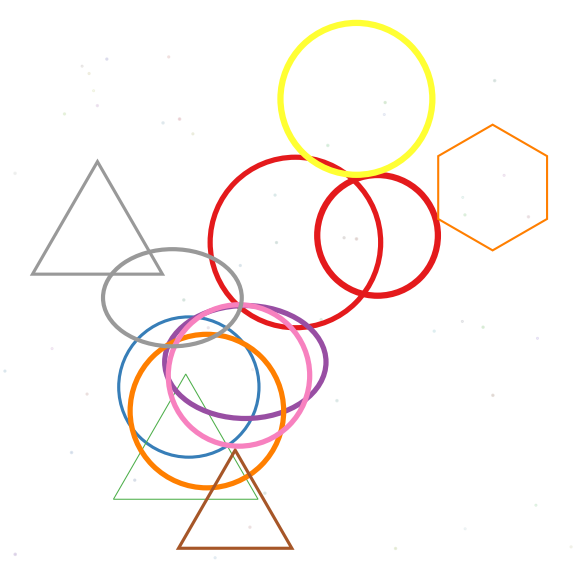[{"shape": "circle", "thickness": 2.5, "radius": 0.74, "center": [0.512, 0.579]}, {"shape": "circle", "thickness": 3, "radius": 0.52, "center": [0.654, 0.592]}, {"shape": "circle", "thickness": 1.5, "radius": 0.61, "center": [0.327, 0.329]}, {"shape": "triangle", "thickness": 0.5, "radius": 0.72, "center": [0.322, 0.207]}, {"shape": "oval", "thickness": 2.5, "radius": 0.7, "center": [0.425, 0.372]}, {"shape": "circle", "thickness": 2.5, "radius": 0.66, "center": [0.358, 0.287]}, {"shape": "hexagon", "thickness": 1, "radius": 0.54, "center": [0.853, 0.674]}, {"shape": "circle", "thickness": 3, "radius": 0.66, "center": [0.617, 0.828]}, {"shape": "triangle", "thickness": 1.5, "radius": 0.57, "center": [0.407, 0.106]}, {"shape": "circle", "thickness": 2.5, "radius": 0.61, "center": [0.414, 0.349]}, {"shape": "triangle", "thickness": 1.5, "radius": 0.65, "center": [0.169, 0.589]}, {"shape": "oval", "thickness": 2, "radius": 0.6, "center": [0.298, 0.484]}]